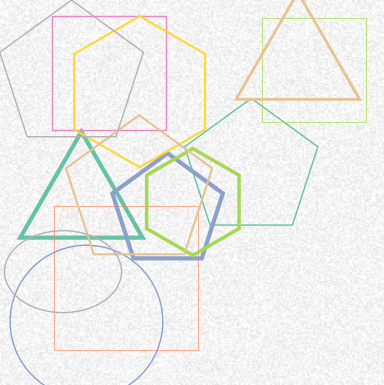[{"shape": "triangle", "thickness": 3, "radius": 0.92, "center": [0.211, 0.474]}, {"shape": "pentagon", "thickness": 1, "radius": 0.91, "center": [0.653, 0.563]}, {"shape": "square", "thickness": 0.5, "radius": 0.94, "center": [0.327, 0.277]}, {"shape": "pentagon", "thickness": 3, "radius": 0.75, "center": [0.435, 0.451]}, {"shape": "circle", "thickness": 1, "radius": 0.99, "center": [0.225, 0.165]}, {"shape": "square", "thickness": 1, "radius": 0.74, "center": [0.283, 0.811]}, {"shape": "square", "thickness": 0.5, "radius": 0.68, "center": [0.816, 0.817]}, {"shape": "hexagon", "thickness": 2.5, "radius": 0.69, "center": [0.501, 0.476]}, {"shape": "hexagon", "thickness": 1.5, "radius": 0.98, "center": [0.363, 0.762]}, {"shape": "pentagon", "thickness": 1.5, "radius": 1.0, "center": [0.361, 0.501]}, {"shape": "triangle", "thickness": 2, "radius": 0.93, "center": [0.774, 0.835]}, {"shape": "oval", "thickness": 1, "radius": 0.76, "center": [0.164, 0.294]}, {"shape": "pentagon", "thickness": 1, "radius": 0.98, "center": [0.186, 0.804]}]